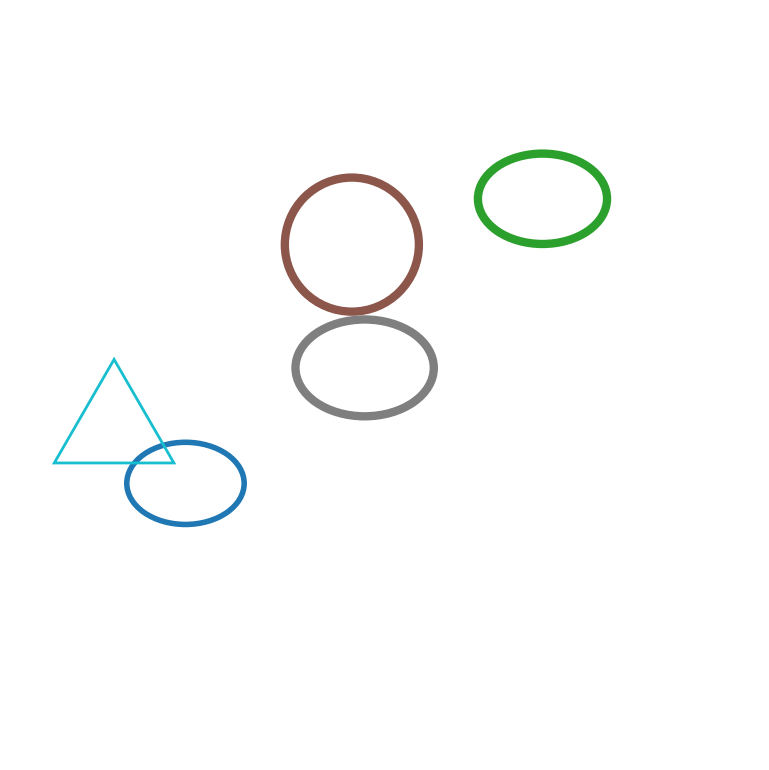[{"shape": "oval", "thickness": 2, "radius": 0.38, "center": [0.241, 0.372]}, {"shape": "oval", "thickness": 3, "radius": 0.42, "center": [0.705, 0.742]}, {"shape": "circle", "thickness": 3, "radius": 0.44, "center": [0.457, 0.682]}, {"shape": "oval", "thickness": 3, "radius": 0.45, "center": [0.474, 0.522]}, {"shape": "triangle", "thickness": 1, "radius": 0.45, "center": [0.148, 0.444]}]